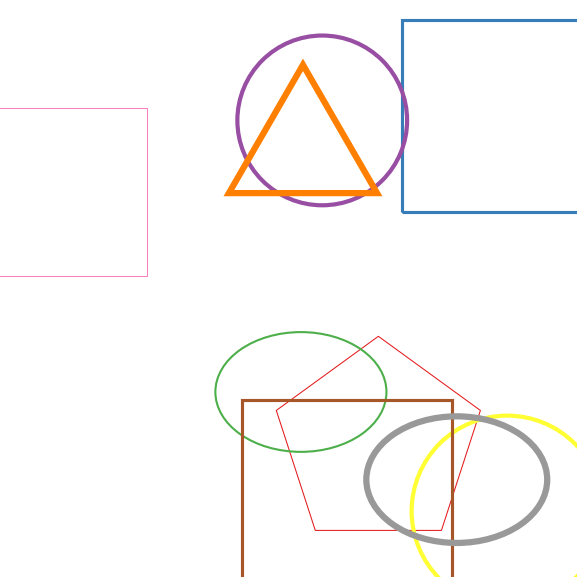[{"shape": "pentagon", "thickness": 0.5, "radius": 0.93, "center": [0.655, 0.231]}, {"shape": "square", "thickness": 1.5, "radius": 0.83, "center": [0.863, 0.798]}, {"shape": "oval", "thickness": 1, "radius": 0.74, "center": [0.521, 0.32]}, {"shape": "circle", "thickness": 2, "radius": 0.73, "center": [0.558, 0.791]}, {"shape": "triangle", "thickness": 3, "radius": 0.74, "center": [0.525, 0.739]}, {"shape": "circle", "thickness": 2, "radius": 0.83, "center": [0.878, 0.114]}, {"shape": "square", "thickness": 1.5, "radius": 0.91, "center": [0.6, 0.126]}, {"shape": "square", "thickness": 0.5, "radius": 0.73, "center": [0.108, 0.667]}, {"shape": "oval", "thickness": 3, "radius": 0.78, "center": [0.791, 0.169]}]